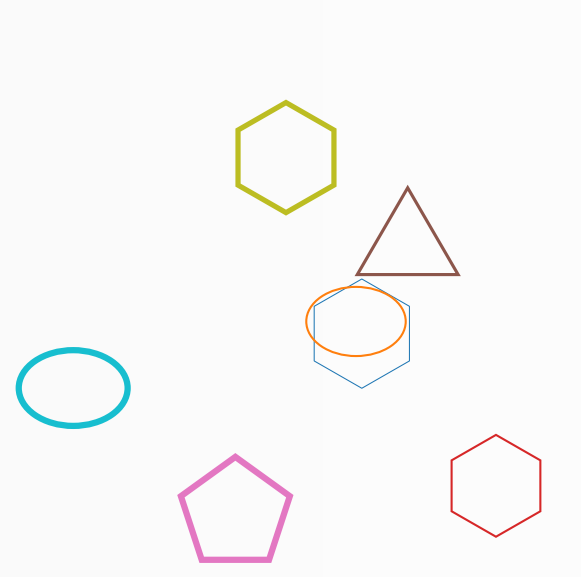[{"shape": "hexagon", "thickness": 0.5, "radius": 0.47, "center": [0.622, 0.421]}, {"shape": "oval", "thickness": 1, "radius": 0.43, "center": [0.612, 0.442]}, {"shape": "hexagon", "thickness": 1, "radius": 0.44, "center": [0.853, 0.158]}, {"shape": "triangle", "thickness": 1.5, "radius": 0.5, "center": [0.701, 0.574]}, {"shape": "pentagon", "thickness": 3, "radius": 0.49, "center": [0.405, 0.109]}, {"shape": "hexagon", "thickness": 2.5, "radius": 0.48, "center": [0.492, 0.726]}, {"shape": "oval", "thickness": 3, "radius": 0.47, "center": [0.126, 0.327]}]